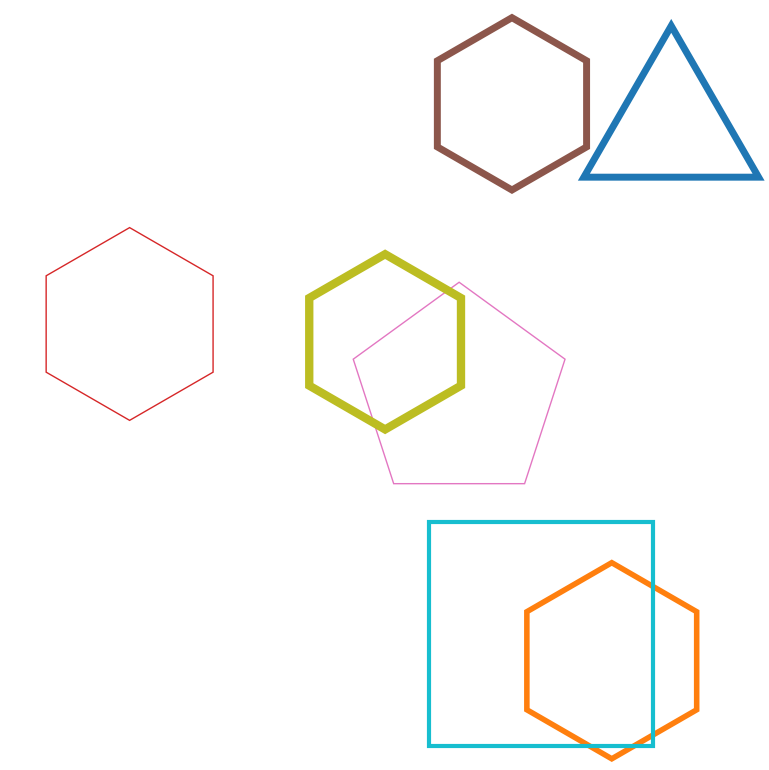[{"shape": "triangle", "thickness": 2.5, "radius": 0.65, "center": [0.872, 0.835]}, {"shape": "hexagon", "thickness": 2, "radius": 0.64, "center": [0.795, 0.142]}, {"shape": "hexagon", "thickness": 0.5, "radius": 0.63, "center": [0.168, 0.579]}, {"shape": "hexagon", "thickness": 2.5, "radius": 0.56, "center": [0.665, 0.865]}, {"shape": "pentagon", "thickness": 0.5, "radius": 0.72, "center": [0.596, 0.489]}, {"shape": "hexagon", "thickness": 3, "radius": 0.57, "center": [0.5, 0.556]}, {"shape": "square", "thickness": 1.5, "radius": 0.72, "center": [0.702, 0.177]}]